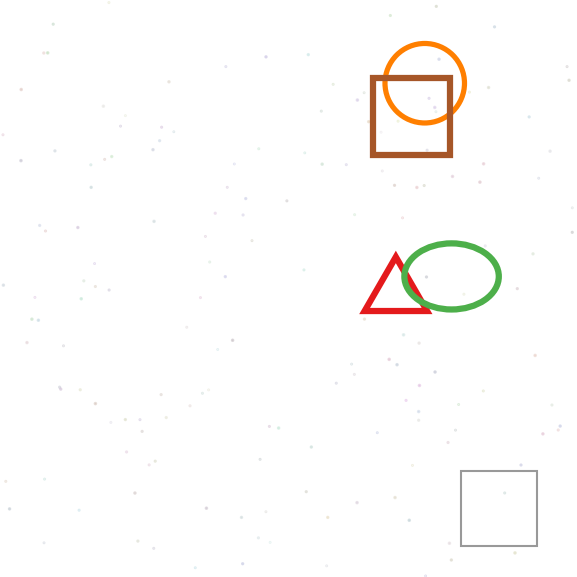[{"shape": "triangle", "thickness": 3, "radius": 0.31, "center": [0.685, 0.492]}, {"shape": "oval", "thickness": 3, "radius": 0.41, "center": [0.782, 0.52]}, {"shape": "circle", "thickness": 2.5, "radius": 0.34, "center": [0.735, 0.855]}, {"shape": "square", "thickness": 3, "radius": 0.33, "center": [0.713, 0.798]}, {"shape": "square", "thickness": 1, "radius": 0.33, "center": [0.864, 0.119]}]